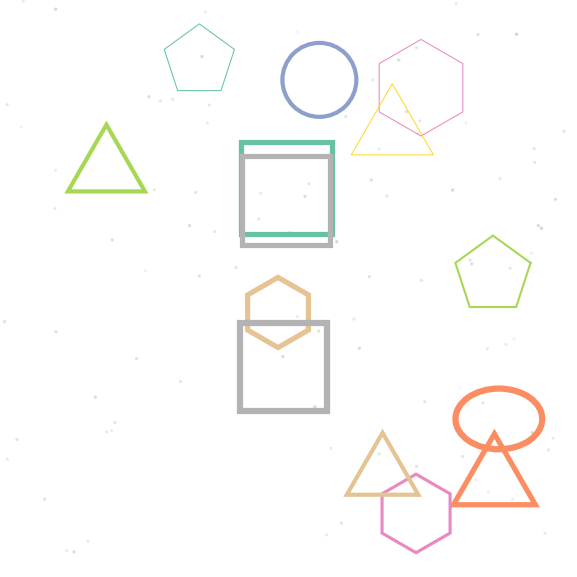[{"shape": "pentagon", "thickness": 0.5, "radius": 0.32, "center": [0.345, 0.894]}, {"shape": "square", "thickness": 2.5, "radius": 0.4, "center": [0.496, 0.674]}, {"shape": "triangle", "thickness": 2.5, "radius": 0.41, "center": [0.856, 0.166]}, {"shape": "oval", "thickness": 3, "radius": 0.38, "center": [0.864, 0.274]}, {"shape": "circle", "thickness": 2, "radius": 0.32, "center": [0.553, 0.861]}, {"shape": "hexagon", "thickness": 0.5, "radius": 0.42, "center": [0.729, 0.847]}, {"shape": "hexagon", "thickness": 1.5, "radius": 0.34, "center": [0.72, 0.11]}, {"shape": "pentagon", "thickness": 1, "radius": 0.34, "center": [0.854, 0.523]}, {"shape": "triangle", "thickness": 2, "radius": 0.39, "center": [0.184, 0.706]}, {"shape": "triangle", "thickness": 0.5, "radius": 0.41, "center": [0.679, 0.772]}, {"shape": "hexagon", "thickness": 2.5, "radius": 0.3, "center": [0.481, 0.458]}, {"shape": "triangle", "thickness": 2, "radius": 0.36, "center": [0.662, 0.178]}, {"shape": "square", "thickness": 2.5, "radius": 0.38, "center": [0.495, 0.652]}, {"shape": "square", "thickness": 3, "radius": 0.38, "center": [0.491, 0.364]}]